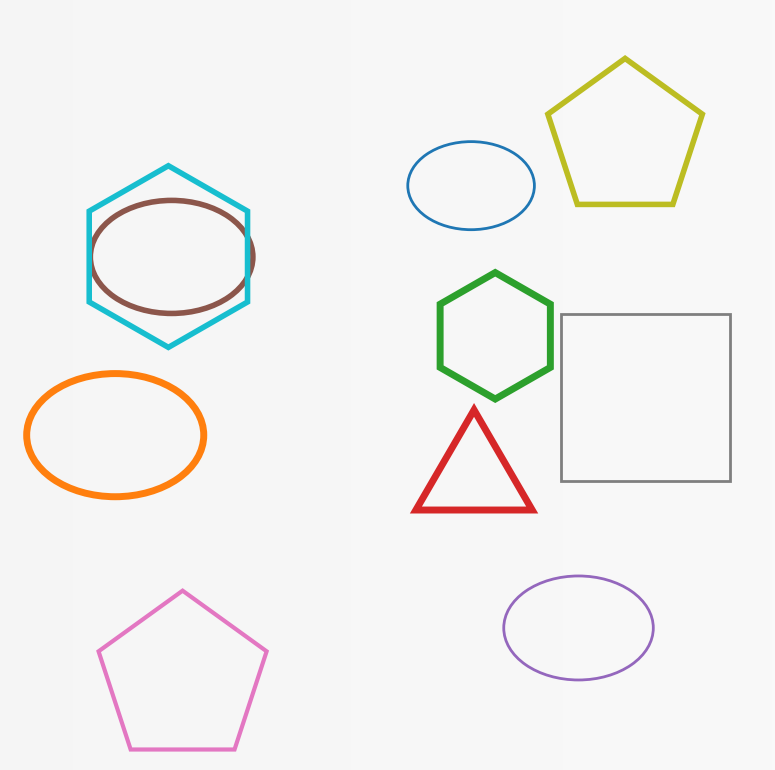[{"shape": "oval", "thickness": 1, "radius": 0.41, "center": [0.608, 0.759]}, {"shape": "oval", "thickness": 2.5, "radius": 0.57, "center": [0.149, 0.435]}, {"shape": "hexagon", "thickness": 2.5, "radius": 0.41, "center": [0.639, 0.564]}, {"shape": "triangle", "thickness": 2.5, "radius": 0.43, "center": [0.612, 0.381]}, {"shape": "oval", "thickness": 1, "radius": 0.48, "center": [0.746, 0.184]}, {"shape": "oval", "thickness": 2, "radius": 0.52, "center": [0.221, 0.666]}, {"shape": "pentagon", "thickness": 1.5, "radius": 0.57, "center": [0.236, 0.119]}, {"shape": "square", "thickness": 1, "radius": 0.54, "center": [0.833, 0.484]}, {"shape": "pentagon", "thickness": 2, "radius": 0.52, "center": [0.807, 0.819]}, {"shape": "hexagon", "thickness": 2, "radius": 0.59, "center": [0.217, 0.667]}]